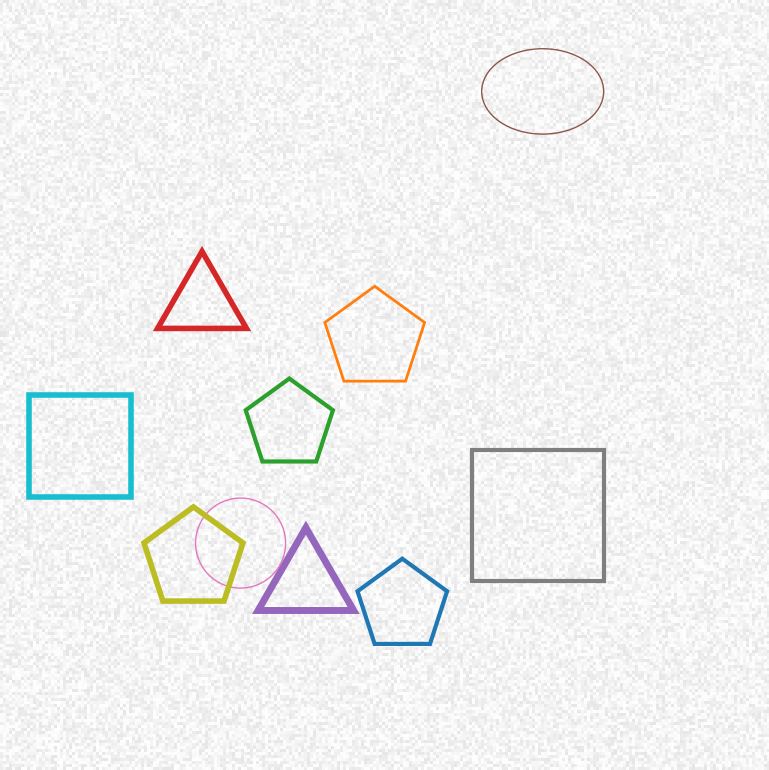[{"shape": "pentagon", "thickness": 1.5, "radius": 0.31, "center": [0.522, 0.213]}, {"shape": "pentagon", "thickness": 1, "radius": 0.34, "center": [0.487, 0.56]}, {"shape": "pentagon", "thickness": 1.5, "radius": 0.3, "center": [0.376, 0.449]}, {"shape": "triangle", "thickness": 2, "radius": 0.33, "center": [0.262, 0.607]}, {"shape": "triangle", "thickness": 2.5, "radius": 0.36, "center": [0.397, 0.243]}, {"shape": "oval", "thickness": 0.5, "radius": 0.4, "center": [0.705, 0.881]}, {"shape": "circle", "thickness": 0.5, "radius": 0.29, "center": [0.312, 0.295]}, {"shape": "square", "thickness": 1.5, "radius": 0.43, "center": [0.699, 0.33]}, {"shape": "pentagon", "thickness": 2, "radius": 0.34, "center": [0.251, 0.274]}, {"shape": "square", "thickness": 2, "radius": 0.33, "center": [0.104, 0.421]}]